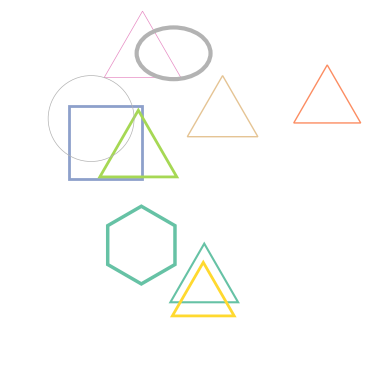[{"shape": "triangle", "thickness": 1.5, "radius": 0.51, "center": [0.531, 0.266]}, {"shape": "hexagon", "thickness": 2.5, "radius": 0.5, "center": [0.367, 0.363]}, {"shape": "triangle", "thickness": 1, "radius": 0.5, "center": [0.85, 0.731]}, {"shape": "square", "thickness": 2, "radius": 0.48, "center": [0.274, 0.63]}, {"shape": "triangle", "thickness": 0.5, "radius": 0.58, "center": [0.37, 0.856]}, {"shape": "triangle", "thickness": 2, "radius": 0.58, "center": [0.359, 0.598]}, {"shape": "triangle", "thickness": 2, "radius": 0.46, "center": [0.528, 0.226]}, {"shape": "triangle", "thickness": 1, "radius": 0.53, "center": [0.578, 0.698]}, {"shape": "oval", "thickness": 3, "radius": 0.48, "center": [0.451, 0.862]}, {"shape": "circle", "thickness": 0.5, "radius": 0.56, "center": [0.237, 0.692]}]